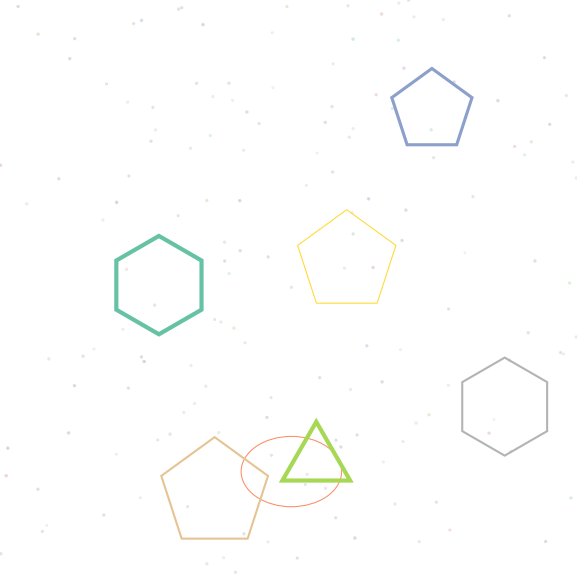[{"shape": "hexagon", "thickness": 2, "radius": 0.43, "center": [0.275, 0.505]}, {"shape": "oval", "thickness": 0.5, "radius": 0.44, "center": [0.505, 0.183]}, {"shape": "pentagon", "thickness": 1.5, "radius": 0.36, "center": [0.748, 0.808]}, {"shape": "triangle", "thickness": 2, "radius": 0.34, "center": [0.548, 0.201]}, {"shape": "pentagon", "thickness": 0.5, "radius": 0.45, "center": [0.6, 0.547]}, {"shape": "pentagon", "thickness": 1, "radius": 0.49, "center": [0.372, 0.145]}, {"shape": "hexagon", "thickness": 1, "radius": 0.42, "center": [0.874, 0.295]}]